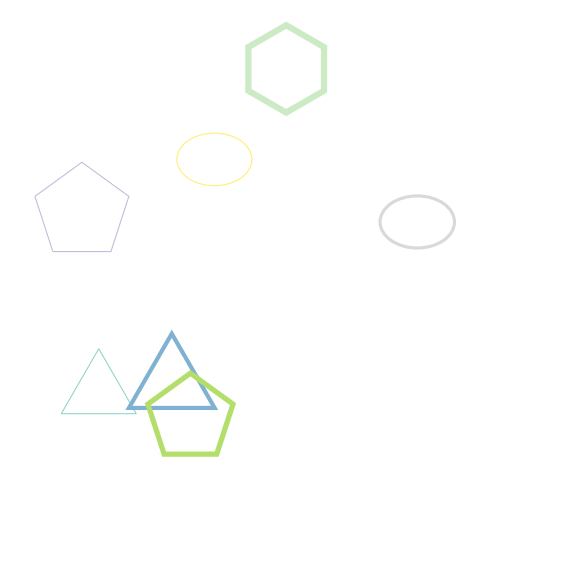[{"shape": "triangle", "thickness": 0.5, "radius": 0.38, "center": [0.171, 0.32]}, {"shape": "pentagon", "thickness": 0.5, "radius": 0.43, "center": [0.142, 0.633]}, {"shape": "triangle", "thickness": 2, "radius": 0.43, "center": [0.297, 0.336]}, {"shape": "pentagon", "thickness": 2.5, "radius": 0.39, "center": [0.33, 0.275]}, {"shape": "oval", "thickness": 1.5, "radius": 0.32, "center": [0.723, 0.615]}, {"shape": "hexagon", "thickness": 3, "radius": 0.38, "center": [0.496, 0.88]}, {"shape": "oval", "thickness": 0.5, "radius": 0.33, "center": [0.371, 0.723]}]